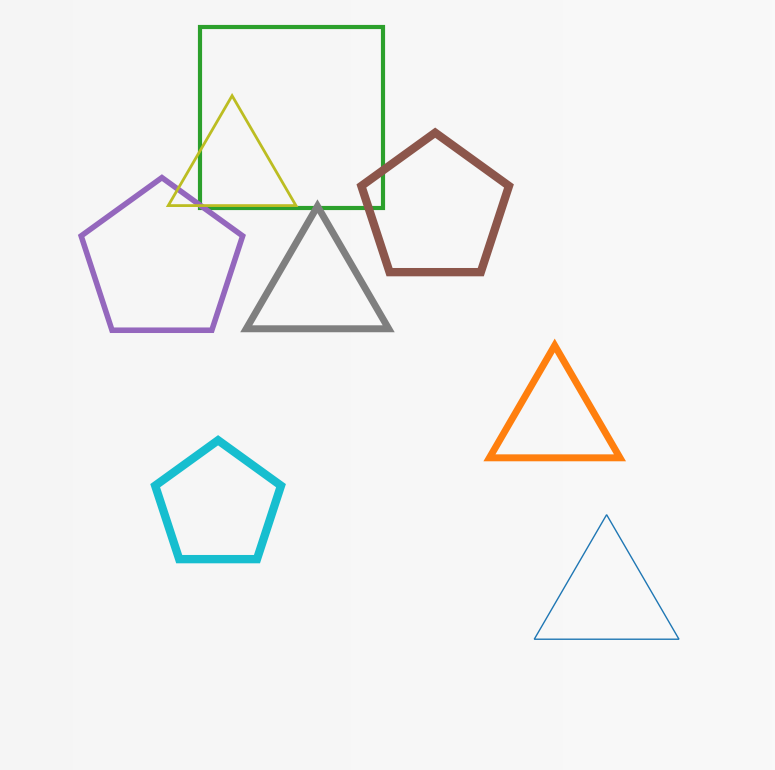[{"shape": "triangle", "thickness": 0.5, "radius": 0.54, "center": [0.783, 0.224]}, {"shape": "triangle", "thickness": 2.5, "radius": 0.49, "center": [0.716, 0.454]}, {"shape": "square", "thickness": 1.5, "radius": 0.59, "center": [0.376, 0.848]}, {"shape": "pentagon", "thickness": 2, "radius": 0.55, "center": [0.209, 0.66]}, {"shape": "pentagon", "thickness": 3, "radius": 0.5, "center": [0.562, 0.728]}, {"shape": "triangle", "thickness": 2.5, "radius": 0.53, "center": [0.41, 0.626]}, {"shape": "triangle", "thickness": 1, "radius": 0.48, "center": [0.299, 0.781]}, {"shape": "pentagon", "thickness": 3, "radius": 0.43, "center": [0.281, 0.343]}]